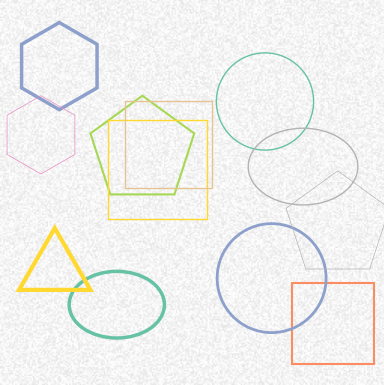[{"shape": "oval", "thickness": 2.5, "radius": 0.62, "center": [0.303, 0.209]}, {"shape": "circle", "thickness": 1, "radius": 0.63, "center": [0.688, 0.736]}, {"shape": "square", "thickness": 1.5, "radius": 0.53, "center": [0.865, 0.16]}, {"shape": "hexagon", "thickness": 2.5, "radius": 0.57, "center": [0.154, 0.828]}, {"shape": "circle", "thickness": 2, "radius": 0.71, "center": [0.705, 0.278]}, {"shape": "hexagon", "thickness": 0.5, "radius": 0.51, "center": [0.106, 0.65]}, {"shape": "pentagon", "thickness": 1.5, "radius": 0.71, "center": [0.37, 0.61]}, {"shape": "triangle", "thickness": 3, "radius": 0.54, "center": [0.142, 0.301]}, {"shape": "square", "thickness": 1, "radius": 0.64, "center": [0.409, 0.56]}, {"shape": "square", "thickness": 1, "radius": 0.56, "center": [0.438, 0.625]}, {"shape": "pentagon", "thickness": 0.5, "radius": 0.71, "center": [0.877, 0.415]}, {"shape": "oval", "thickness": 1, "radius": 0.71, "center": [0.787, 0.567]}]